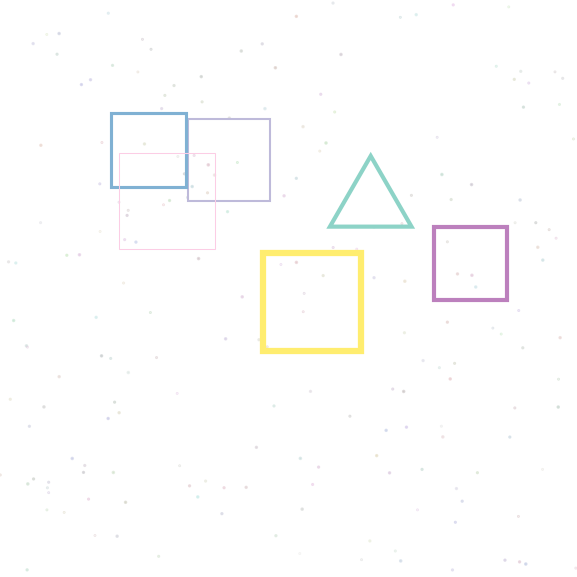[{"shape": "triangle", "thickness": 2, "radius": 0.41, "center": [0.642, 0.647]}, {"shape": "square", "thickness": 1, "radius": 0.35, "center": [0.396, 0.722]}, {"shape": "square", "thickness": 1.5, "radius": 0.32, "center": [0.257, 0.739]}, {"shape": "square", "thickness": 0.5, "radius": 0.41, "center": [0.289, 0.651]}, {"shape": "square", "thickness": 2, "radius": 0.32, "center": [0.814, 0.543]}, {"shape": "square", "thickness": 3, "radius": 0.43, "center": [0.54, 0.476]}]